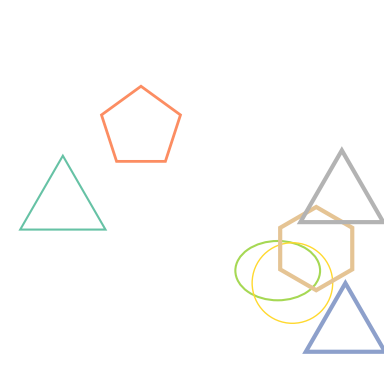[{"shape": "triangle", "thickness": 1.5, "radius": 0.64, "center": [0.163, 0.468]}, {"shape": "pentagon", "thickness": 2, "radius": 0.54, "center": [0.366, 0.668]}, {"shape": "triangle", "thickness": 3, "radius": 0.59, "center": [0.897, 0.146]}, {"shape": "oval", "thickness": 1.5, "radius": 0.55, "center": [0.721, 0.297]}, {"shape": "circle", "thickness": 1, "radius": 0.52, "center": [0.759, 0.265]}, {"shape": "hexagon", "thickness": 3, "radius": 0.54, "center": [0.821, 0.354]}, {"shape": "triangle", "thickness": 3, "radius": 0.62, "center": [0.888, 0.485]}]